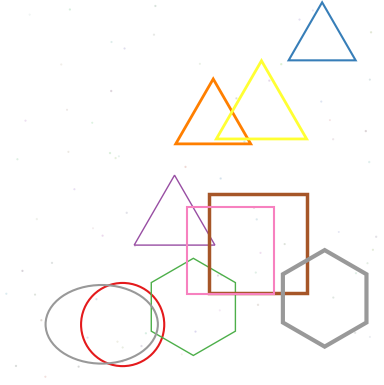[{"shape": "circle", "thickness": 1.5, "radius": 0.54, "center": [0.319, 0.157]}, {"shape": "triangle", "thickness": 1.5, "radius": 0.5, "center": [0.837, 0.894]}, {"shape": "hexagon", "thickness": 1, "radius": 0.63, "center": [0.502, 0.203]}, {"shape": "triangle", "thickness": 1, "radius": 0.61, "center": [0.453, 0.424]}, {"shape": "triangle", "thickness": 2, "radius": 0.56, "center": [0.554, 0.683]}, {"shape": "triangle", "thickness": 2, "radius": 0.68, "center": [0.679, 0.707]}, {"shape": "square", "thickness": 2.5, "radius": 0.64, "center": [0.67, 0.368]}, {"shape": "square", "thickness": 1.5, "radius": 0.57, "center": [0.599, 0.349]}, {"shape": "oval", "thickness": 1.5, "radius": 0.73, "center": [0.264, 0.158]}, {"shape": "hexagon", "thickness": 3, "radius": 0.63, "center": [0.843, 0.225]}]